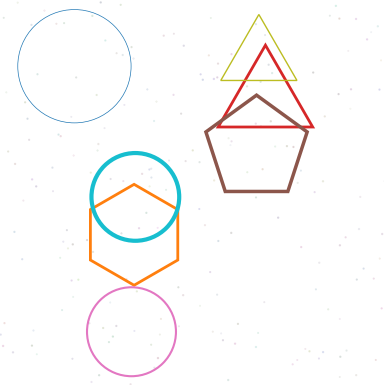[{"shape": "circle", "thickness": 0.5, "radius": 0.74, "center": [0.193, 0.828]}, {"shape": "hexagon", "thickness": 2, "radius": 0.66, "center": [0.348, 0.39]}, {"shape": "triangle", "thickness": 2, "radius": 0.71, "center": [0.689, 0.741]}, {"shape": "pentagon", "thickness": 2.5, "radius": 0.69, "center": [0.666, 0.615]}, {"shape": "circle", "thickness": 1.5, "radius": 0.58, "center": [0.342, 0.138]}, {"shape": "triangle", "thickness": 1, "radius": 0.57, "center": [0.672, 0.848]}, {"shape": "circle", "thickness": 3, "radius": 0.57, "center": [0.352, 0.489]}]